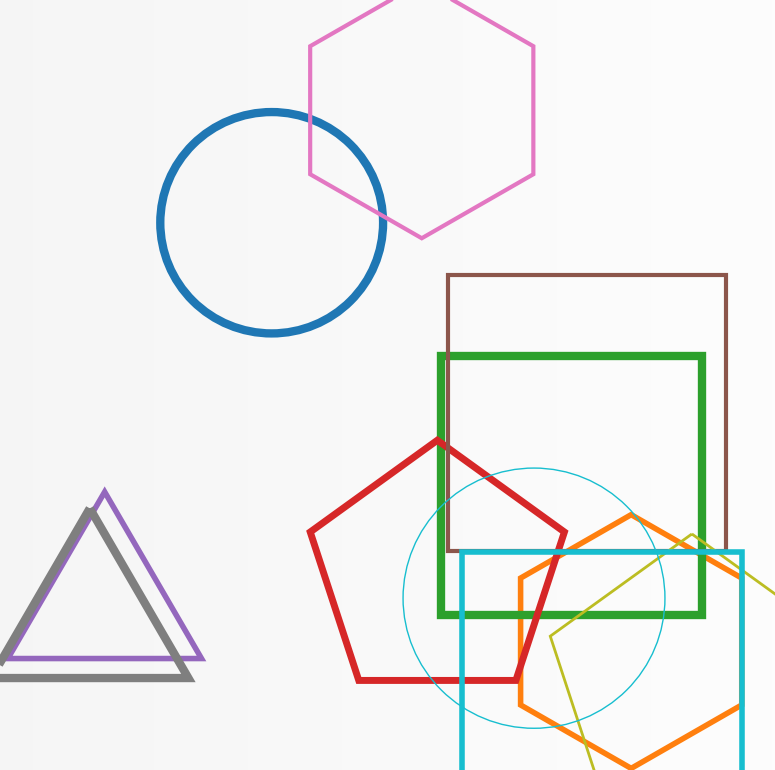[{"shape": "circle", "thickness": 3, "radius": 0.72, "center": [0.351, 0.711]}, {"shape": "hexagon", "thickness": 2, "radius": 0.82, "center": [0.814, 0.167]}, {"shape": "square", "thickness": 3, "radius": 0.84, "center": [0.737, 0.369]}, {"shape": "pentagon", "thickness": 2.5, "radius": 0.86, "center": [0.564, 0.256]}, {"shape": "triangle", "thickness": 2, "radius": 0.72, "center": [0.135, 0.217]}, {"shape": "square", "thickness": 1.5, "radius": 0.9, "center": [0.757, 0.464]}, {"shape": "hexagon", "thickness": 1.5, "radius": 0.83, "center": [0.544, 0.857]}, {"shape": "triangle", "thickness": 3, "radius": 0.73, "center": [0.116, 0.193]}, {"shape": "pentagon", "thickness": 1, "radius": 0.96, "center": [0.893, 0.114]}, {"shape": "square", "thickness": 2, "radius": 0.9, "center": [0.777, 0.102]}, {"shape": "circle", "thickness": 0.5, "radius": 0.84, "center": [0.689, 0.223]}]